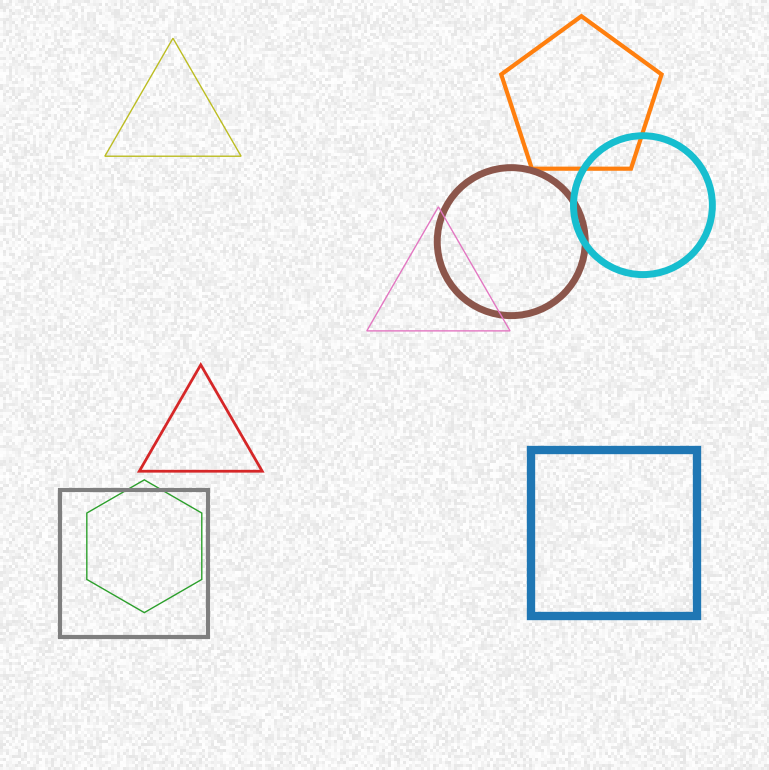[{"shape": "square", "thickness": 3, "radius": 0.54, "center": [0.797, 0.308]}, {"shape": "pentagon", "thickness": 1.5, "radius": 0.55, "center": [0.755, 0.869]}, {"shape": "hexagon", "thickness": 0.5, "radius": 0.43, "center": [0.187, 0.291]}, {"shape": "triangle", "thickness": 1, "radius": 0.46, "center": [0.261, 0.434]}, {"shape": "circle", "thickness": 2.5, "radius": 0.48, "center": [0.664, 0.686]}, {"shape": "triangle", "thickness": 0.5, "radius": 0.54, "center": [0.569, 0.624]}, {"shape": "square", "thickness": 1.5, "radius": 0.48, "center": [0.174, 0.268]}, {"shape": "triangle", "thickness": 0.5, "radius": 0.51, "center": [0.225, 0.848]}, {"shape": "circle", "thickness": 2.5, "radius": 0.45, "center": [0.835, 0.734]}]